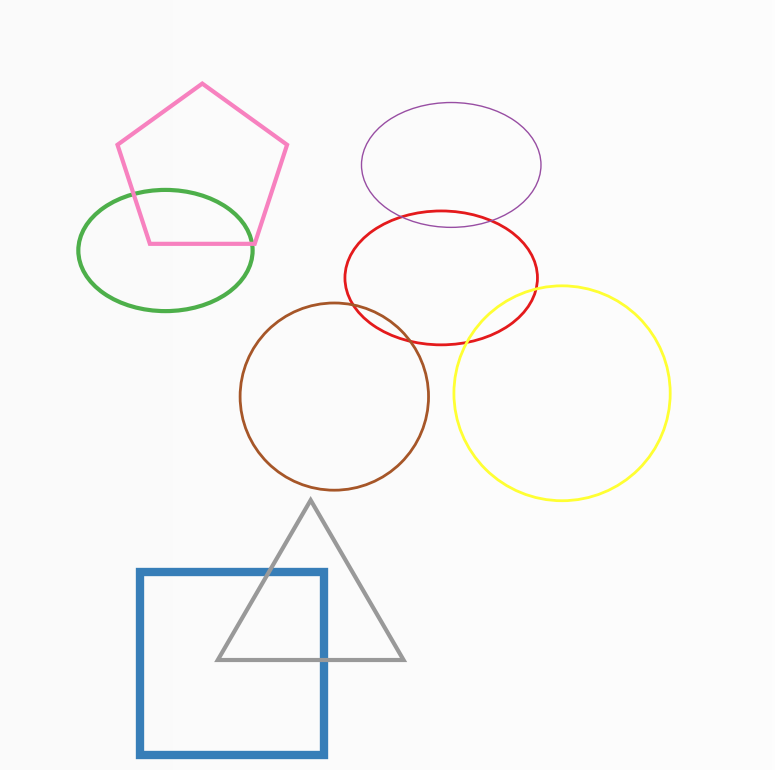[{"shape": "oval", "thickness": 1, "radius": 0.62, "center": [0.569, 0.639]}, {"shape": "square", "thickness": 3, "radius": 0.59, "center": [0.3, 0.138]}, {"shape": "oval", "thickness": 1.5, "radius": 0.56, "center": [0.214, 0.675]}, {"shape": "oval", "thickness": 0.5, "radius": 0.58, "center": [0.582, 0.786]}, {"shape": "circle", "thickness": 1, "radius": 0.7, "center": [0.725, 0.489]}, {"shape": "circle", "thickness": 1, "radius": 0.61, "center": [0.431, 0.485]}, {"shape": "pentagon", "thickness": 1.5, "radius": 0.58, "center": [0.261, 0.776]}, {"shape": "triangle", "thickness": 1.5, "radius": 0.69, "center": [0.401, 0.212]}]